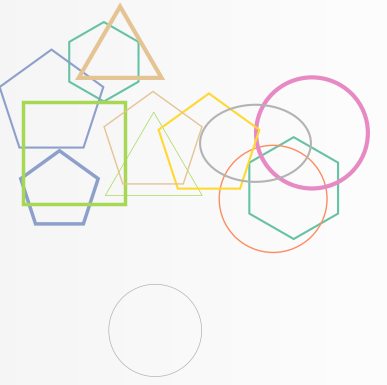[{"shape": "hexagon", "thickness": 1.5, "radius": 0.52, "center": [0.268, 0.84]}, {"shape": "hexagon", "thickness": 1.5, "radius": 0.66, "center": [0.758, 0.511]}, {"shape": "circle", "thickness": 1, "radius": 0.7, "center": [0.705, 0.483]}, {"shape": "pentagon", "thickness": 2.5, "radius": 0.53, "center": [0.153, 0.503]}, {"shape": "pentagon", "thickness": 1.5, "radius": 0.7, "center": [0.133, 0.731]}, {"shape": "circle", "thickness": 3, "radius": 0.72, "center": [0.805, 0.655]}, {"shape": "triangle", "thickness": 0.5, "radius": 0.72, "center": [0.397, 0.564]}, {"shape": "square", "thickness": 2.5, "radius": 0.66, "center": [0.191, 0.603]}, {"shape": "pentagon", "thickness": 1.5, "radius": 0.68, "center": [0.539, 0.621]}, {"shape": "pentagon", "thickness": 1, "radius": 0.66, "center": [0.395, 0.63]}, {"shape": "triangle", "thickness": 3, "radius": 0.62, "center": [0.31, 0.86]}, {"shape": "oval", "thickness": 1.5, "radius": 0.72, "center": [0.659, 0.628]}, {"shape": "circle", "thickness": 0.5, "radius": 0.6, "center": [0.401, 0.142]}]